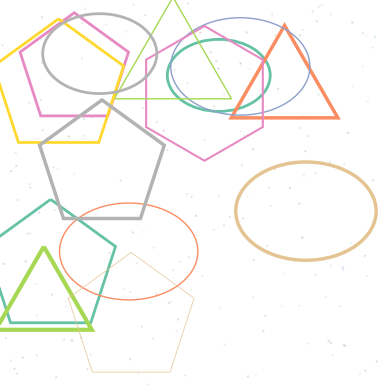[{"shape": "pentagon", "thickness": 2, "radius": 0.89, "center": [0.132, 0.305]}, {"shape": "oval", "thickness": 2, "radius": 0.67, "center": [0.568, 0.804]}, {"shape": "triangle", "thickness": 2.5, "radius": 0.8, "center": [0.739, 0.774]}, {"shape": "oval", "thickness": 1, "radius": 0.9, "center": [0.334, 0.347]}, {"shape": "oval", "thickness": 1, "radius": 0.9, "center": [0.624, 0.827]}, {"shape": "pentagon", "thickness": 2, "radius": 0.74, "center": [0.193, 0.819]}, {"shape": "hexagon", "thickness": 1.5, "radius": 0.87, "center": [0.531, 0.757]}, {"shape": "triangle", "thickness": 3, "radius": 0.72, "center": [0.114, 0.215]}, {"shape": "triangle", "thickness": 1, "radius": 0.88, "center": [0.449, 0.831]}, {"shape": "pentagon", "thickness": 2, "radius": 0.89, "center": [0.152, 0.774]}, {"shape": "oval", "thickness": 2.5, "radius": 0.91, "center": [0.795, 0.452]}, {"shape": "pentagon", "thickness": 0.5, "radius": 0.86, "center": [0.341, 0.172]}, {"shape": "pentagon", "thickness": 2.5, "radius": 0.85, "center": [0.265, 0.57]}, {"shape": "oval", "thickness": 2, "radius": 0.74, "center": [0.259, 0.861]}]